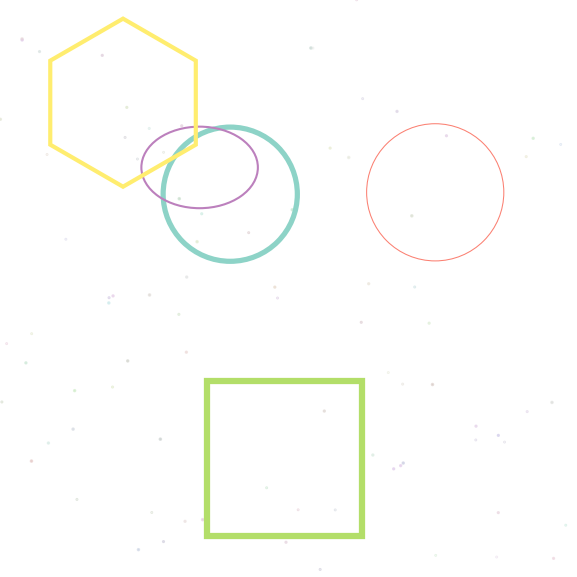[{"shape": "circle", "thickness": 2.5, "radius": 0.58, "center": [0.399, 0.663]}, {"shape": "circle", "thickness": 0.5, "radius": 0.59, "center": [0.754, 0.666]}, {"shape": "square", "thickness": 3, "radius": 0.67, "center": [0.493, 0.205]}, {"shape": "oval", "thickness": 1, "radius": 0.5, "center": [0.346, 0.709]}, {"shape": "hexagon", "thickness": 2, "radius": 0.73, "center": [0.213, 0.821]}]